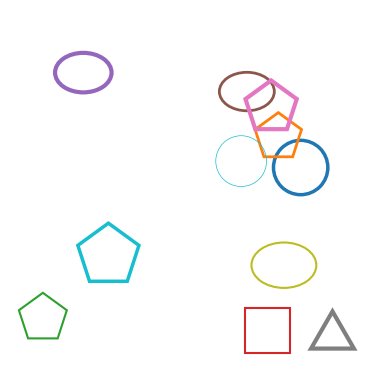[{"shape": "circle", "thickness": 2.5, "radius": 0.35, "center": [0.781, 0.565]}, {"shape": "pentagon", "thickness": 2, "radius": 0.32, "center": [0.723, 0.644]}, {"shape": "pentagon", "thickness": 1.5, "radius": 0.33, "center": [0.111, 0.174]}, {"shape": "square", "thickness": 1.5, "radius": 0.29, "center": [0.695, 0.142]}, {"shape": "oval", "thickness": 3, "radius": 0.37, "center": [0.216, 0.811]}, {"shape": "oval", "thickness": 2, "radius": 0.36, "center": [0.641, 0.762]}, {"shape": "pentagon", "thickness": 3, "radius": 0.35, "center": [0.704, 0.721]}, {"shape": "triangle", "thickness": 3, "radius": 0.32, "center": [0.864, 0.127]}, {"shape": "oval", "thickness": 1.5, "radius": 0.42, "center": [0.737, 0.311]}, {"shape": "pentagon", "thickness": 2.5, "radius": 0.42, "center": [0.282, 0.337]}, {"shape": "circle", "thickness": 0.5, "radius": 0.33, "center": [0.626, 0.581]}]